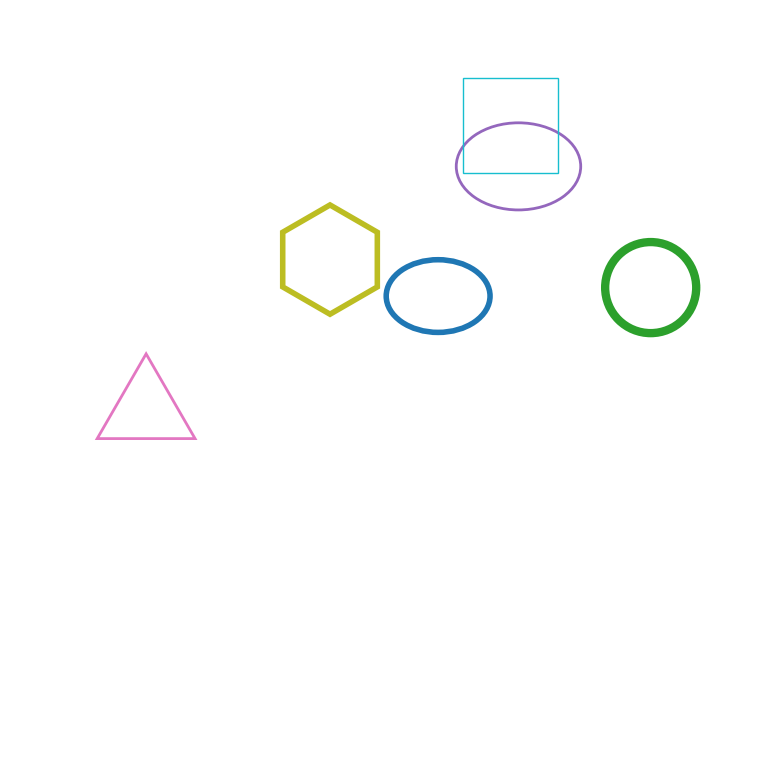[{"shape": "oval", "thickness": 2, "radius": 0.34, "center": [0.569, 0.616]}, {"shape": "circle", "thickness": 3, "radius": 0.3, "center": [0.845, 0.626]}, {"shape": "oval", "thickness": 1, "radius": 0.4, "center": [0.673, 0.784]}, {"shape": "triangle", "thickness": 1, "radius": 0.37, "center": [0.19, 0.467]}, {"shape": "hexagon", "thickness": 2, "radius": 0.35, "center": [0.429, 0.663]}, {"shape": "square", "thickness": 0.5, "radius": 0.31, "center": [0.663, 0.837]}]